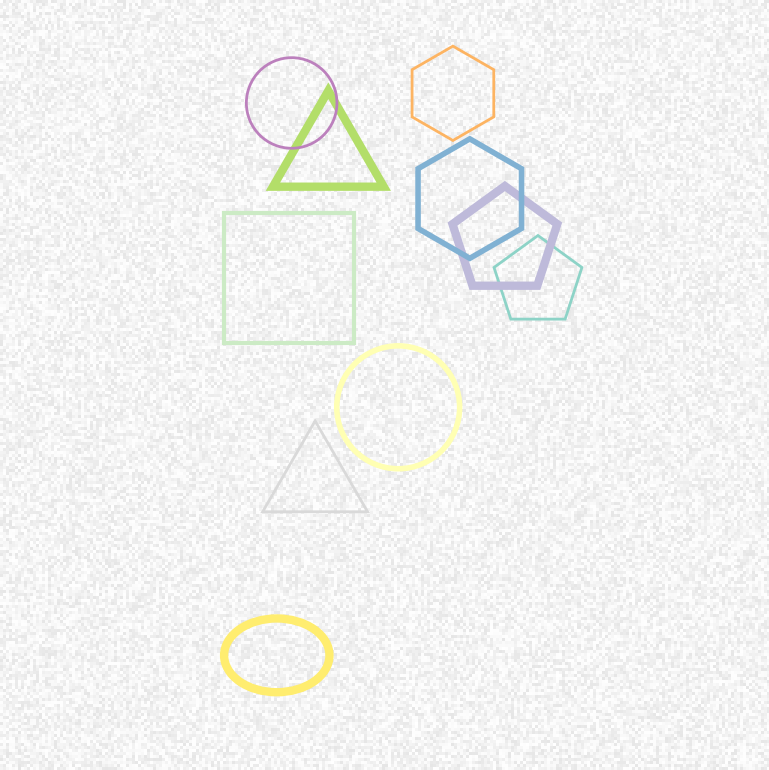[{"shape": "pentagon", "thickness": 1, "radius": 0.3, "center": [0.699, 0.634]}, {"shape": "circle", "thickness": 2, "radius": 0.4, "center": [0.517, 0.471]}, {"shape": "pentagon", "thickness": 3, "radius": 0.36, "center": [0.656, 0.687]}, {"shape": "hexagon", "thickness": 2, "radius": 0.39, "center": [0.61, 0.742]}, {"shape": "hexagon", "thickness": 1, "radius": 0.31, "center": [0.588, 0.879]}, {"shape": "triangle", "thickness": 3, "radius": 0.42, "center": [0.426, 0.799]}, {"shape": "triangle", "thickness": 1, "radius": 0.39, "center": [0.409, 0.375]}, {"shape": "circle", "thickness": 1, "radius": 0.29, "center": [0.379, 0.866]}, {"shape": "square", "thickness": 1.5, "radius": 0.42, "center": [0.376, 0.639]}, {"shape": "oval", "thickness": 3, "radius": 0.34, "center": [0.359, 0.149]}]